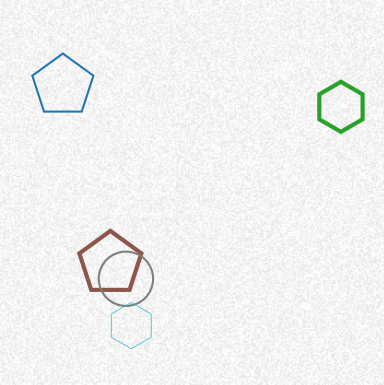[{"shape": "pentagon", "thickness": 1.5, "radius": 0.42, "center": [0.163, 0.778]}, {"shape": "hexagon", "thickness": 3, "radius": 0.32, "center": [0.886, 0.723]}, {"shape": "pentagon", "thickness": 3, "radius": 0.42, "center": [0.287, 0.316]}, {"shape": "circle", "thickness": 1.5, "radius": 0.35, "center": [0.327, 0.276]}, {"shape": "hexagon", "thickness": 0.5, "radius": 0.3, "center": [0.341, 0.154]}]